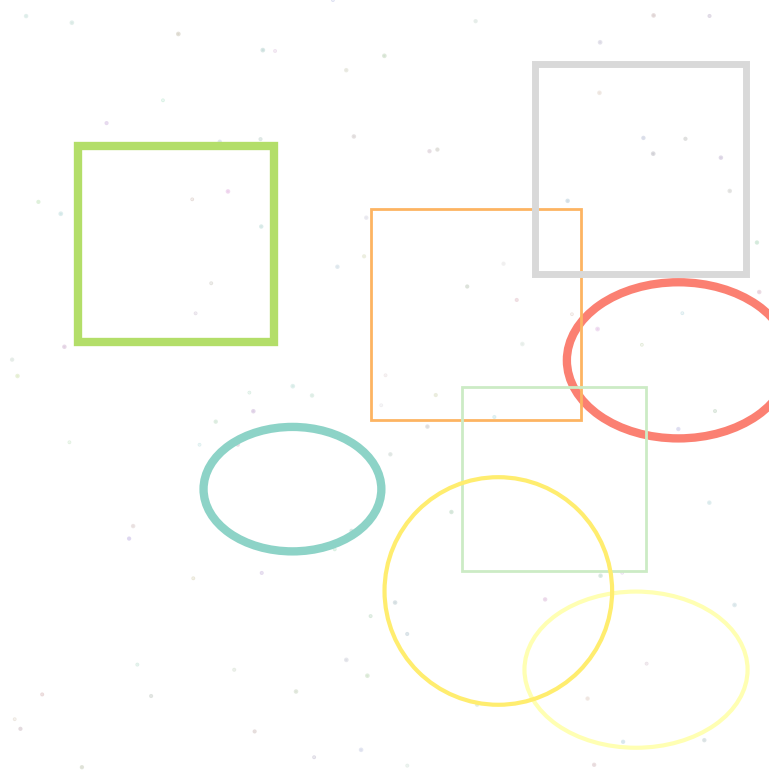[{"shape": "oval", "thickness": 3, "radius": 0.58, "center": [0.38, 0.365]}, {"shape": "oval", "thickness": 1.5, "radius": 0.72, "center": [0.826, 0.13]}, {"shape": "oval", "thickness": 3, "radius": 0.72, "center": [0.881, 0.532]}, {"shape": "square", "thickness": 1, "radius": 0.68, "center": [0.618, 0.592]}, {"shape": "square", "thickness": 3, "radius": 0.64, "center": [0.229, 0.683]}, {"shape": "square", "thickness": 2.5, "radius": 0.68, "center": [0.832, 0.78]}, {"shape": "square", "thickness": 1, "radius": 0.6, "center": [0.72, 0.378]}, {"shape": "circle", "thickness": 1.5, "radius": 0.74, "center": [0.647, 0.232]}]